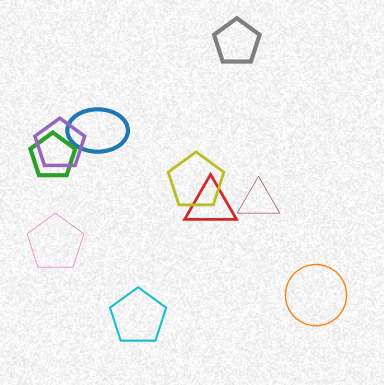[{"shape": "oval", "thickness": 3, "radius": 0.39, "center": [0.254, 0.661]}, {"shape": "circle", "thickness": 1, "radius": 0.4, "center": [0.821, 0.233]}, {"shape": "pentagon", "thickness": 3, "radius": 0.31, "center": [0.137, 0.595]}, {"shape": "triangle", "thickness": 2, "radius": 0.39, "center": [0.547, 0.469]}, {"shape": "pentagon", "thickness": 2.5, "radius": 0.34, "center": [0.155, 0.625]}, {"shape": "triangle", "thickness": 0.5, "radius": 0.32, "center": [0.671, 0.478]}, {"shape": "pentagon", "thickness": 0.5, "radius": 0.39, "center": [0.144, 0.369]}, {"shape": "pentagon", "thickness": 3, "radius": 0.31, "center": [0.615, 0.89]}, {"shape": "pentagon", "thickness": 2, "radius": 0.38, "center": [0.509, 0.529]}, {"shape": "pentagon", "thickness": 1.5, "radius": 0.38, "center": [0.359, 0.177]}]